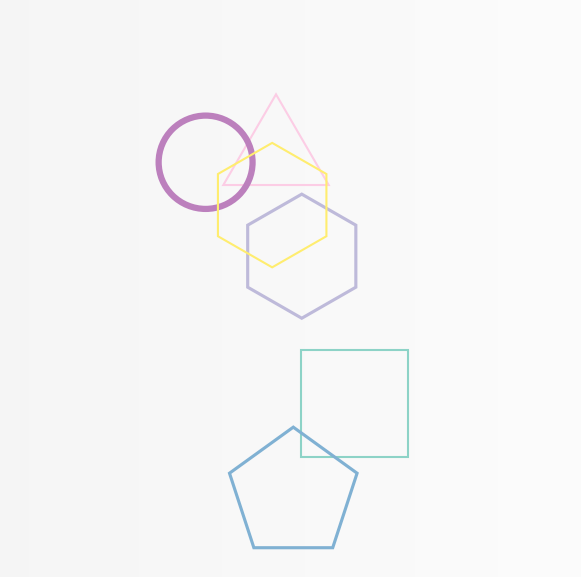[{"shape": "square", "thickness": 1, "radius": 0.46, "center": [0.61, 0.301]}, {"shape": "hexagon", "thickness": 1.5, "radius": 0.54, "center": [0.519, 0.556]}, {"shape": "pentagon", "thickness": 1.5, "radius": 0.58, "center": [0.505, 0.144]}, {"shape": "triangle", "thickness": 1, "radius": 0.52, "center": [0.475, 0.731]}, {"shape": "circle", "thickness": 3, "radius": 0.4, "center": [0.354, 0.718]}, {"shape": "hexagon", "thickness": 1, "radius": 0.54, "center": [0.468, 0.644]}]